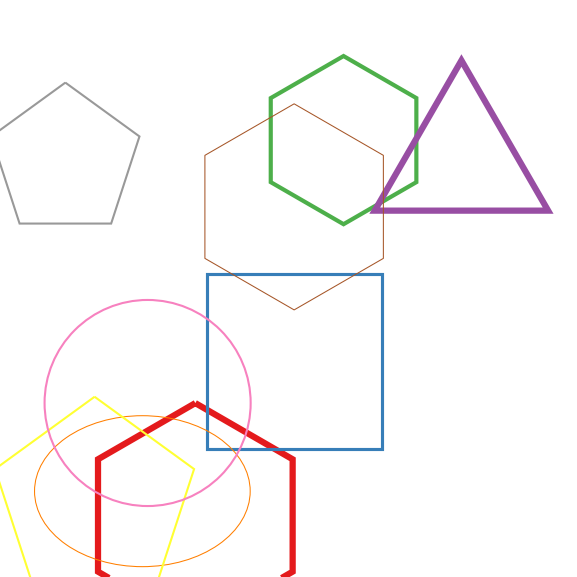[{"shape": "hexagon", "thickness": 3, "radius": 0.97, "center": [0.338, 0.107]}, {"shape": "square", "thickness": 1.5, "radius": 0.76, "center": [0.51, 0.373]}, {"shape": "hexagon", "thickness": 2, "radius": 0.73, "center": [0.595, 0.757]}, {"shape": "triangle", "thickness": 3, "radius": 0.87, "center": [0.799, 0.721]}, {"shape": "oval", "thickness": 0.5, "radius": 0.93, "center": [0.247, 0.149]}, {"shape": "pentagon", "thickness": 1, "radius": 0.91, "center": [0.164, 0.131]}, {"shape": "hexagon", "thickness": 0.5, "radius": 0.89, "center": [0.509, 0.641]}, {"shape": "circle", "thickness": 1, "radius": 0.89, "center": [0.256, 0.301]}, {"shape": "pentagon", "thickness": 1, "radius": 0.67, "center": [0.113, 0.721]}]